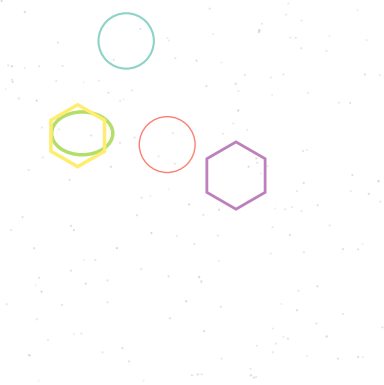[{"shape": "circle", "thickness": 1.5, "radius": 0.36, "center": [0.328, 0.894]}, {"shape": "circle", "thickness": 1, "radius": 0.36, "center": [0.434, 0.624]}, {"shape": "oval", "thickness": 2.5, "radius": 0.4, "center": [0.214, 0.654]}, {"shape": "hexagon", "thickness": 2, "radius": 0.44, "center": [0.613, 0.544]}, {"shape": "hexagon", "thickness": 2.5, "radius": 0.4, "center": [0.202, 0.647]}]